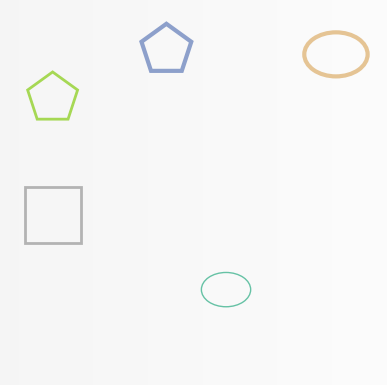[{"shape": "oval", "thickness": 1, "radius": 0.32, "center": [0.583, 0.248]}, {"shape": "pentagon", "thickness": 3, "radius": 0.34, "center": [0.429, 0.871]}, {"shape": "pentagon", "thickness": 2, "radius": 0.34, "center": [0.136, 0.745]}, {"shape": "oval", "thickness": 3, "radius": 0.41, "center": [0.867, 0.859]}, {"shape": "square", "thickness": 2, "radius": 0.37, "center": [0.136, 0.441]}]